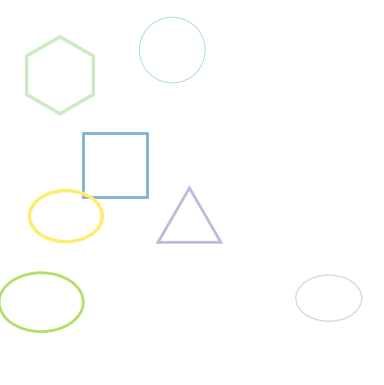[{"shape": "circle", "thickness": 0.5, "radius": 0.43, "center": [0.447, 0.87]}, {"shape": "triangle", "thickness": 2, "radius": 0.47, "center": [0.492, 0.418]}, {"shape": "square", "thickness": 2, "radius": 0.42, "center": [0.298, 0.571]}, {"shape": "oval", "thickness": 2, "radius": 0.55, "center": [0.107, 0.215]}, {"shape": "oval", "thickness": 1, "radius": 0.43, "center": [0.854, 0.225]}, {"shape": "hexagon", "thickness": 2.5, "radius": 0.5, "center": [0.156, 0.805]}, {"shape": "oval", "thickness": 2.5, "radius": 0.47, "center": [0.171, 0.439]}]